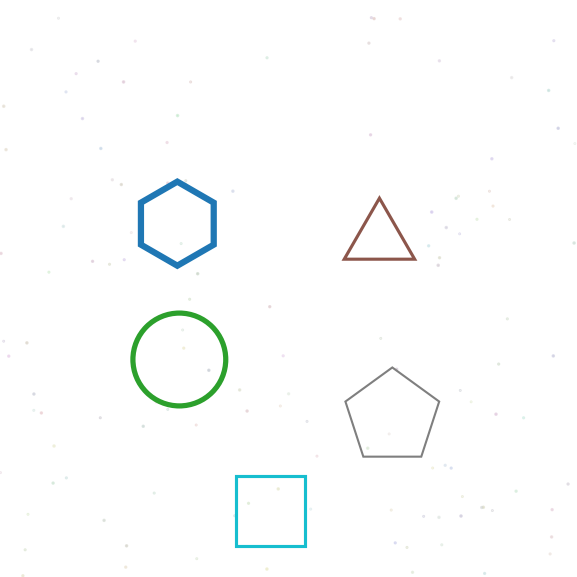[{"shape": "hexagon", "thickness": 3, "radius": 0.36, "center": [0.307, 0.612]}, {"shape": "circle", "thickness": 2.5, "radius": 0.4, "center": [0.311, 0.377]}, {"shape": "triangle", "thickness": 1.5, "radius": 0.35, "center": [0.657, 0.586]}, {"shape": "pentagon", "thickness": 1, "radius": 0.43, "center": [0.679, 0.277]}, {"shape": "square", "thickness": 1.5, "radius": 0.3, "center": [0.468, 0.114]}]